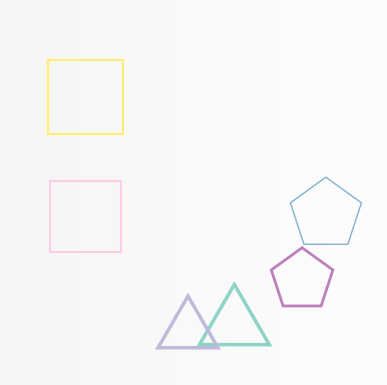[{"shape": "triangle", "thickness": 2.5, "radius": 0.52, "center": [0.605, 0.157]}, {"shape": "triangle", "thickness": 2.5, "radius": 0.45, "center": [0.485, 0.141]}, {"shape": "pentagon", "thickness": 1, "radius": 0.48, "center": [0.841, 0.443]}, {"shape": "square", "thickness": 1.5, "radius": 0.46, "center": [0.221, 0.437]}, {"shape": "pentagon", "thickness": 2, "radius": 0.42, "center": [0.78, 0.273]}, {"shape": "square", "thickness": 1.5, "radius": 0.48, "center": [0.221, 0.747]}]